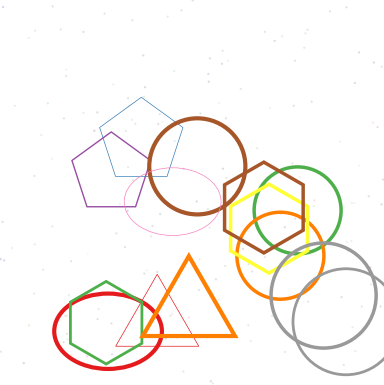[{"shape": "oval", "thickness": 3, "radius": 0.7, "center": [0.281, 0.14]}, {"shape": "triangle", "thickness": 0.5, "radius": 0.62, "center": [0.408, 0.163]}, {"shape": "pentagon", "thickness": 0.5, "radius": 0.57, "center": [0.367, 0.634]}, {"shape": "circle", "thickness": 2.5, "radius": 0.56, "center": [0.773, 0.454]}, {"shape": "hexagon", "thickness": 2, "radius": 0.54, "center": [0.276, 0.162]}, {"shape": "pentagon", "thickness": 1, "radius": 0.54, "center": [0.289, 0.55]}, {"shape": "triangle", "thickness": 3, "radius": 0.69, "center": [0.491, 0.196]}, {"shape": "circle", "thickness": 2.5, "radius": 0.56, "center": [0.728, 0.336]}, {"shape": "hexagon", "thickness": 2.5, "radius": 0.58, "center": [0.699, 0.406]}, {"shape": "circle", "thickness": 3, "radius": 0.62, "center": [0.513, 0.568]}, {"shape": "hexagon", "thickness": 2.5, "radius": 0.59, "center": [0.685, 0.461]}, {"shape": "oval", "thickness": 0.5, "radius": 0.63, "center": [0.448, 0.476]}, {"shape": "circle", "thickness": 2, "radius": 0.69, "center": [0.899, 0.164]}, {"shape": "circle", "thickness": 2.5, "radius": 0.68, "center": [0.841, 0.232]}]